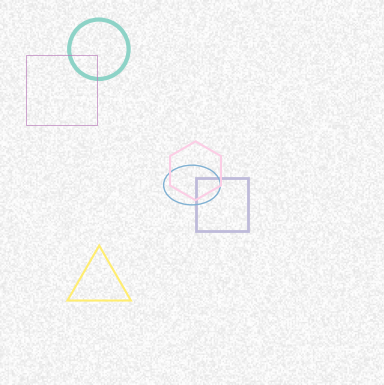[{"shape": "circle", "thickness": 3, "radius": 0.39, "center": [0.257, 0.872]}, {"shape": "square", "thickness": 2, "radius": 0.34, "center": [0.577, 0.469]}, {"shape": "oval", "thickness": 1, "radius": 0.37, "center": [0.499, 0.519]}, {"shape": "hexagon", "thickness": 1.5, "radius": 0.38, "center": [0.508, 0.556]}, {"shape": "square", "thickness": 0.5, "radius": 0.46, "center": [0.16, 0.766]}, {"shape": "triangle", "thickness": 1.5, "radius": 0.48, "center": [0.258, 0.267]}]